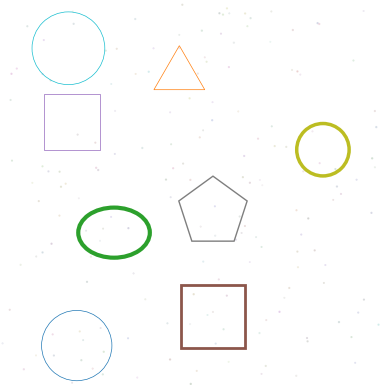[{"shape": "circle", "thickness": 0.5, "radius": 0.46, "center": [0.199, 0.102]}, {"shape": "triangle", "thickness": 0.5, "radius": 0.38, "center": [0.466, 0.805]}, {"shape": "oval", "thickness": 3, "radius": 0.46, "center": [0.296, 0.396]}, {"shape": "square", "thickness": 0.5, "radius": 0.36, "center": [0.188, 0.683]}, {"shape": "square", "thickness": 2, "radius": 0.41, "center": [0.553, 0.178]}, {"shape": "pentagon", "thickness": 1, "radius": 0.47, "center": [0.553, 0.449]}, {"shape": "circle", "thickness": 2.5, "radius": 0.34, "center": [0.839, 0.611]}, {"shape": "circle", "thickness": 0.5, "radius": 0.47, "center": [0.178, 0.875]}]